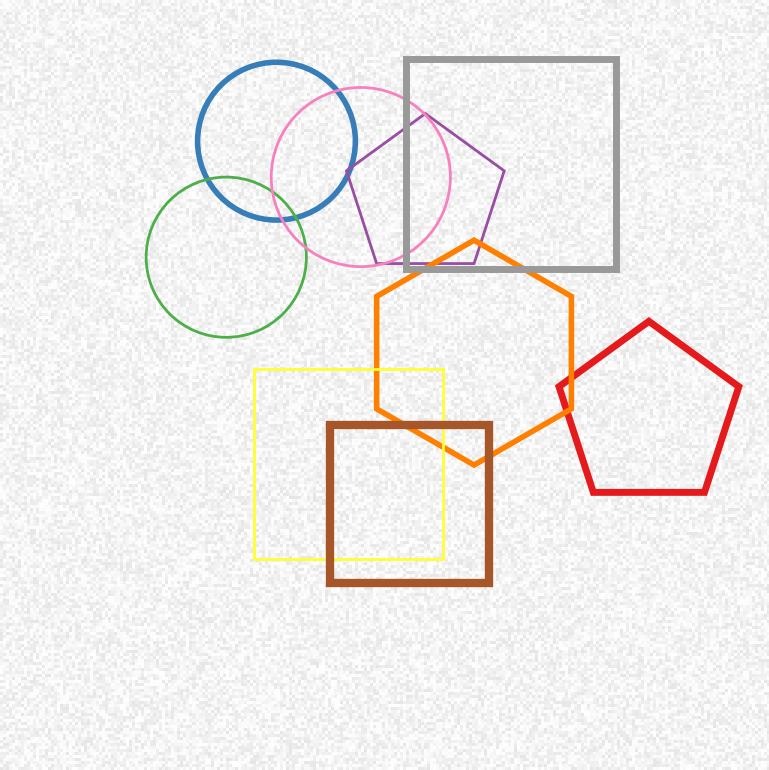[{"shape": "pentagon", "thickness": 2.5, "radius": 0.61, "center": [0.843, 0.46]}, {"shape": "circle", "thickness": 2, "radius": 0.51, "center": [0.359, 0.817]}, {"shape": "circle", "thickness": 1, "radius": 0.52, "center": [0.294, 0.666]}, {"shape": "pentagon", "thickness": 1, "radius": 0.54, "center": [0.552, 0.745]}, {"shape": "hexagon", "thickness": 2, "radius": 0.73, "center": [0.616, 0.542]}, {"shape": "square", "thickness": 1, "radius": 0.62, "center": [0.453, 0.397]}, {"shape": "square", "thickness": 3, "radius": 0.51, "center": [0.532, 0.346]}, {"shape": "circle", "thickness": 1, "radius": 0.58, "center": [0.469, 0.77]}, {"shape": "square", "thickness": 2.5, "radius": 0.68, "center": [0.664, 0.787]}]